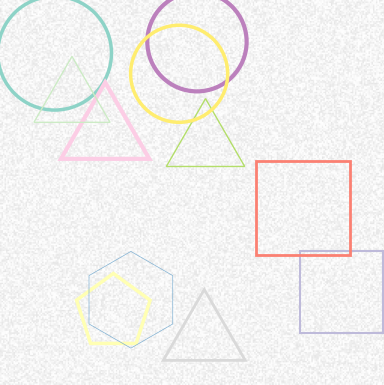[{"shape": "circle", "thickness": 2.5, "radius": 0.74, "center": [0.142, 0.862]}, {"shape": "pentagon", "thickness": 2.5, "radius": 0.5, "center": [0.294, 0.189]}, {"shape": "square", "thickness": 1.5, "radius": 0.53, "center": [0.887, 0.241]}, {"shape": "square", "thickness": 2, "radius": 0.61, "center": [0.787, 0.459]}, {"shape": "hexagon", "thickness": 0.5, "radius": 0.63, "center": [0.34, 0.221]}, {"shape": "triangle", "thickness": 1, "radius": 0.59, "center": [0.534, 0.626]}, {"shape": "triangle", "thickness": 3, "radius": 0.66, "center": [0.273, 0.654]}, {"shape": "triangle", "thickness": 2, "radius": 0.61, "center": [0.531, 0.125]}, {"shape": "circle", "thickness": 3, "radius": 0.64, "center": [0.512, 0.892]}, {"shape": "triangle", "thickness": 1, "radius": 0.57, "center": [0.187, 0.739]}, {"shape": "circle", "thickness": 2.5, "radius": 0.63, "center": [0.465, 0.808]}]